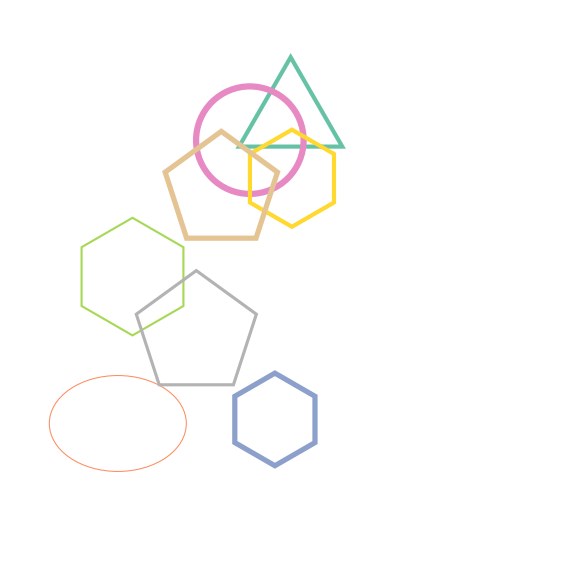[{"shape": "triangle", "thickness": 2, "radius": 0.52, "center": [0.503, 0.797]}, {"shape": "oval", "thickness": 0.5, "radius": 0.59, "center": [0.204, 0.266]}, {"shape": "hexagon", "thickness": 2.5, "radius": 0.4, "center": [0.476, 0.273]}, {"shape": "circle", "thickness": 3, "radius": 0.47, "center": [0.433, 0.756]}, {"shape": "hexagon", "thickness": 1, "radius": 0.51, "center": [0.229, 0.52]}, {"shape": "hexagon", "thickness": 2, "radius": 0.42, "center": [0.506, 0.691]}, {"shape": "pentagon", "thickness": 2.5, "radius": 0.51, "center": [0.383, 0.669]}, {"shape": "pentagon", "thickness": 1.5, "radius": 0.55, "center": [0.34, 0.421]}]